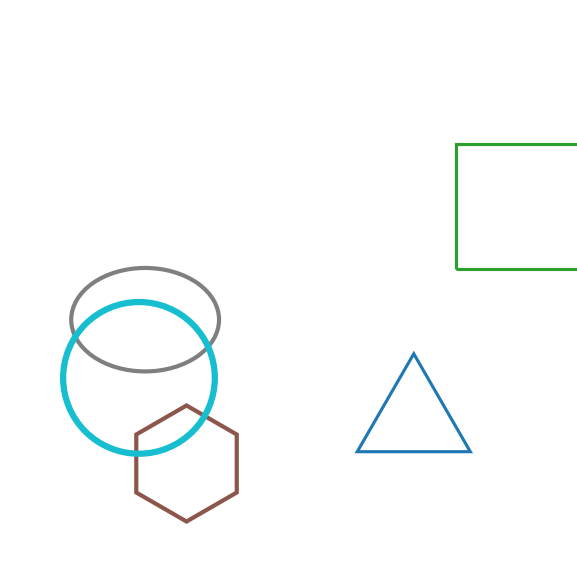[{"shape": "triangle", "thickness": 1.5, "radius": 0.57, "center": [0.716, 0.273]}, {"shape": "square", "thickness": 1.5, "radius": 0.54, "center": [0.897, 0.641]}, {"shape": "hexagon", "thickness": 2, "radius": 0.5, "center": [0.323, 0.197]}, {"shape": "oval", "thickness": 2, "radius": 0.64, "center": [0.251, 0.446]}, {"shape": "circle", "thickness": 3, "radius": 0.66, "center": [0.241, 0.345]}]